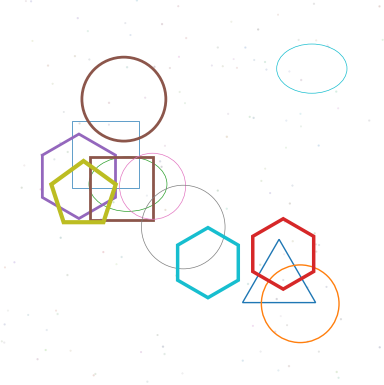[{"shape": "triangle", "thickness": 1, "radius": 0.55, "center": [0.725, 0.269]}, {"shape": "square", "thickness": 0.5, "radius": 0.44, "center": [0.275, 0.599]}, {"shape": "circle", "thickness": 1, "radius": 0.5, "center": [0.78, 0.211]}, {"shape": "oval", "thickness": 0.5, "radius": 0.51, "center": [0.332, 0.522]}, {"shape": "hexagon", "thickness": 2.5, "radius": 0.46, "center": [0.736, 0.34]}, {"shape": "hexagon", "thickness": 2, "radius": 0.55, "center": [0.205, 0.542]}, {"shape": "square", "thickness": 2, "radius": 0.41, "center": [0.315, 0.51]}, {"shape": "circle", "thickness": 2, "radius": 0.55, "center": [0.322, 0.743]}, {"shape": "circle", "thickness": 0.5, "radius": 0.43, "center": [0.396, 0.516]}, {"shape": "circle", "thickness": 0.5, "radius": 0.54, "center": [0.476, 0.41]}, {"shape": "pentagon", "thickness": 3, "radius": 0.44, "center": [0.217, 0.494]}, {"shape": "oval", "thickness": 0.5, "radius": 0.46, "center": [0.81, 0.822]}, {"shape": "hexagon", "thickness": 2.5, "radius": 0.45, "center": [0.54, 0.318]}]